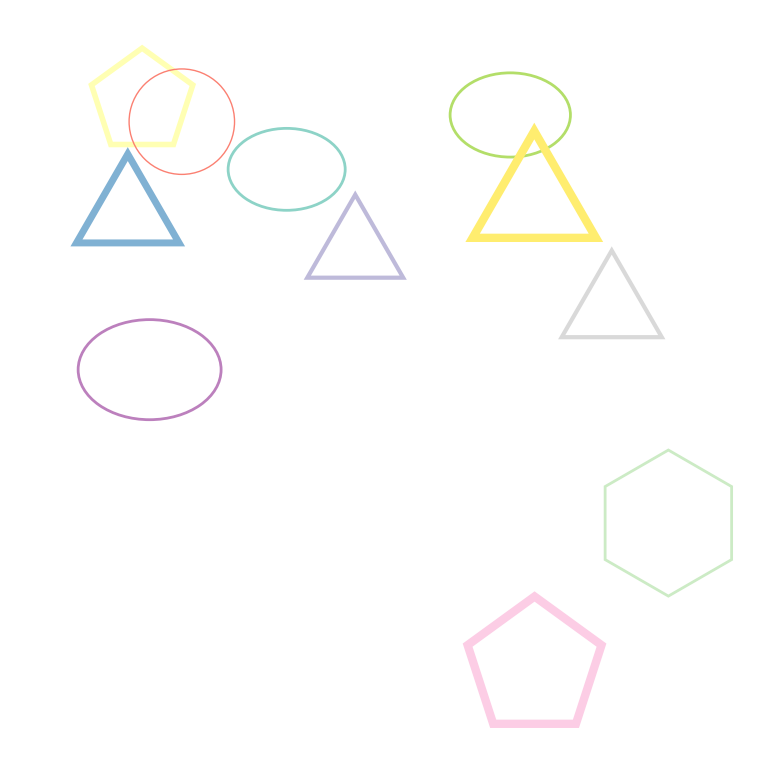[{"shape": "oval", "thickness": 1, "radius": 0.38, "center": [0.372, 0.78]}, {"shape": "pentagon", "thickness": 2, "radius": 0.35, "center": [0.185, 0.868]}, {"shape": "triangle", "thickness": 1.5, "radius": 0.36, "center": [0.461, 0.675]}, {"shape": "circle", "thickness": 0.5, "radius": 0.34, "center": [0.236, 0.842]}, {"shape": "triangle", "thickness": 2.5, "radius": 0.38, "center": [0.166, 0.723]}, {"shape": "oval", "thickness": 1, "radius": 0.39, "center": [0.663, 0.851]}, {"shape": "pentagon", "thickness": 3, "radius": 0.46, "center": [0.694, 0.134]}, {"shape": "triangle", "thickness": 1.5, "radius": 0.38, "center": [0.794, 0.6]}, {"shape": "oval", "thickness": 1, "radius": 0.46, "center": [0.194, 0.52]}, {"shape": "hexagon", "thickness": 1, "radius": 0.47, "center": [0.868, 0.321]}, {"shape": "triangle", "thickness": 3, "radius": 0.46, "center": [0.694, 0.737]}]